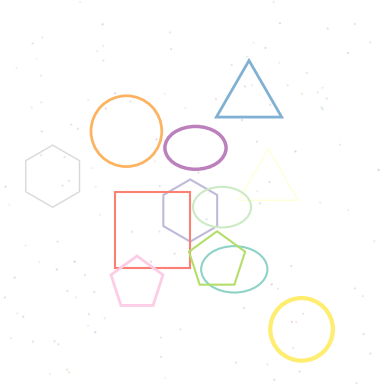[{"shape": "oval", "thickness": 1.5, "radius": 0.43, "center": [0.609, 0.3]}, {"shape": "triangle", "thickness": 0.5, "radius": 0.44, "center": [0.697, 0.525]}, {"shape": "hexagon", "thickness": 1.5, "radius": 0.4, "center": [0.494, 0.453]}, {"shape": "square", "thickness": 1.5, "radius": 0.49, "center": [0.397, 0.403]}, {"shape": "triangle", "thickness": 2, "radius": 0.49, "center": [0.647, 0.745]}, {"shape": "circle", "thickness": 2, "radius": 0.46, "center": [0.328, 0.659]}, {"shape": "pentagon", "thickness": 1.5, "radius": 0.38, "center": [0.564, 0.323]}, {"shape": "pentagon", "thickness": 2, "radius": 0.35, "center": [0.356, 0.264]}, {"shape": "hexagon", "thickness": 1, "radius": 0.4, "center": [0.137, 0.542]}, {"shape": "oval", "thickness": 2.5, "radius": 0.4, "center": [0.508, 0.616]}, {"shape": "oval", "thickness": 1.5, "radius": 0.38, "center": [0.577, 0.462]}, {"shape": "circle", "thickness": 3, "radius": 0.41, "center": [0.783, 0.145]}]